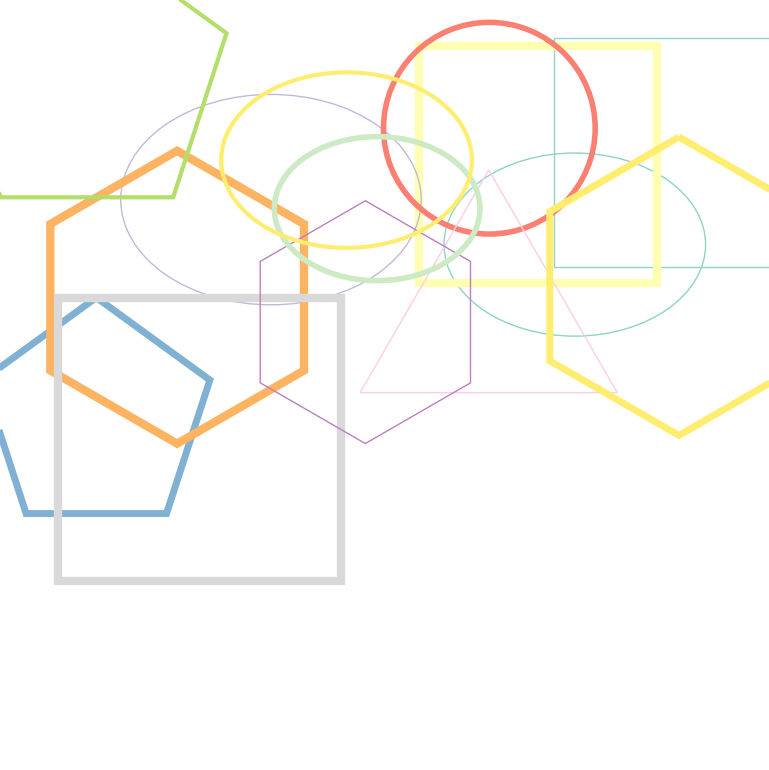[{"shape": "oval", "thickness": 0.5, "radius": 0.85, "center": [0.746, 0.682]}, {"shape": "square", "thickness": 0.5, "radius": 0.74, "center": [0.868, 0.802]}, {"shape": "square", "thickness": 3, "radius": 0.77, "center": [0.699, 0.786]}, {"shape": "oval", "thickness": 0.5, "radius": 0.98, "center": [0.352, 0.741]}, {"shape": "circle", "thickness": 2, "radius": 0.69, "center": [0.635, 0.834]}, {"shape": "pentagon", "thickness": 2.5, "radius": 0.78, "center": [0.125, 0.459]}, {"shape": "hexagon", "thickness": 3, "radius": 0.95, "center": [0.23, 0.614]}, {"shape": "pentagon", "thickness": 1.5, "radius": 0.95, "center": [0.113, 0.898]}, {"shape": "triangle", "thickness": 0.5, "radius": 0.96, "center": [0.635, 0.586]}, {"shape": "square", "thickness": 3, "radius": 0.92, "center": [0.259, 0.429]}, {"shape": "hexagon", "thickness": 0.5, "radius": 0.79, "center": [0.474, 0.582]}, {"shape": "oval", "thickness": 2, "radius": 0.67, "center": [0.49, 0.729]}, {"shape": "hexagon", "thickness": 2.5, "radius": 0.97, "center": [0.882, 0.628]}, {"shape": "oval", "thickness": 1.5, "radius": 0.81, "center": [0.45, 0.792]}]